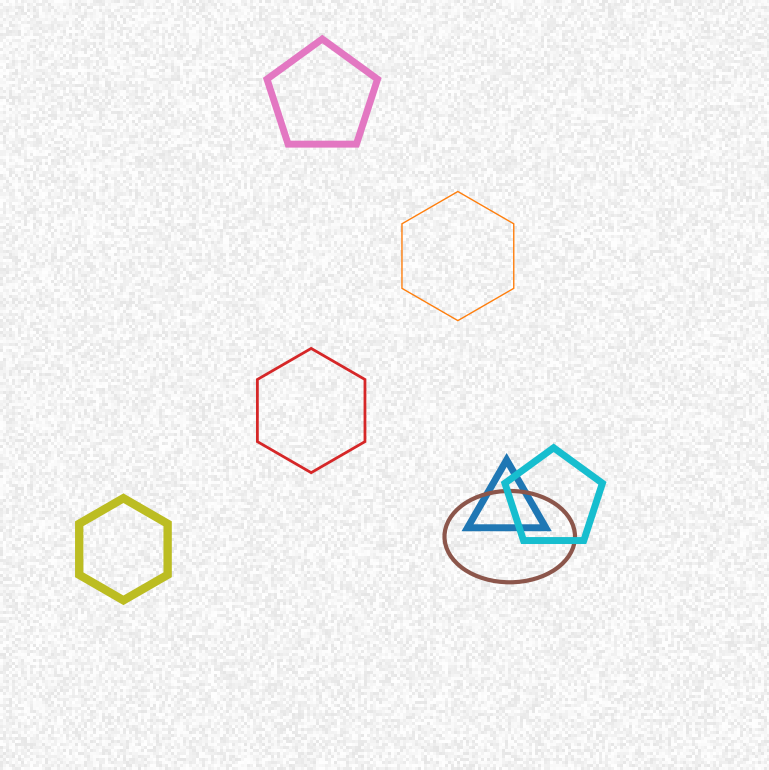[{"shape": "triangle", "thickness": 2.5, "radius": 0.29, "center": [0.658, 0.344]}, {"shape": "hexagon", "thickness": 0.5, "radius": 0.42, "center": [0.595, 0.667]}, {"shape": "hexagon", "thickness": 1, "radius": 0.4, "center": [0.404, 0.467]}, {"shape": "oval", "thickness": 1.5, "radius": 0.42, "center": [0.662, 0.303]}, {"shape": "pentagon", "thickness": 2.5, "radius": 0.38, "center": [0.419, 0.874]}, {"shape": "hexagon", "thickness": 3, "radius": 0.33, "center": [0.16, 0.287]}, {"shape": "pentagon", "thickness": 2.5, "radius": 0.33, "center": [0.719, 0.352]}]